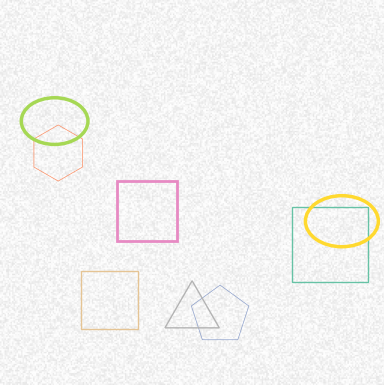[{"shape": "square", "thickness": 1, "radius": 0.49, "center": [0.857, 0.365]}, {"shape": "hexagon", "thickness": 0.5, "radius": 0.36, "center": [0.151, 0.603]}, {"shape": "pentagon", "thickness": 0.5, "radius": 0.39, "center": [0.572, 0.181]}, {"shape": "square", "thickness": 2, "radius": 0.39, "center": [0.382, 0.453]}, {"shape": "oval", "thickness": 2.5, "radius": 0.43, "center": [0.142, 0.685]}, {"shape": "oval", "thickness": 2.5, "radius": 0.47, "center": [0.888, 0.425]}, {"shape": "square", "thickness": 1, "radius": 0.38, "center": [0.284, 0.221]}, {"shape": "triangle", "thickness": 1, "radius": 0.41, "center": [0.499, 0.189]}]